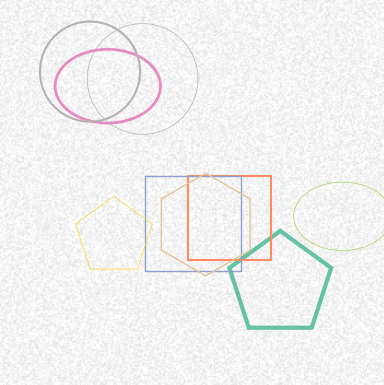[{"shape": "pentagon", "thickness": 3, "radius": 0.69, "center": [0.728, 0.261]}, {"shape": "square", "thickness": 1.5, "radius": 0.54, "center": [0.596, 0.433]}, {"shape": "square", "thickness": 1, "radius": 0.62, "center": [0.502, 0.42]}, {"shape": "oval", "thickness": 2, "radius": 0.68, "center": [0.28, 0.776]}, {"shape": "oval", "thickness": 0.5, "radius": 0.64, "center": [0.89, 0.438]}, {"shape": "pentagon", "thickness": 0.5, "radius": 0.52, "center": [0.296, 0.386]}, {"shape": "hexagon", "thickness": 1, "radius": 0.67, "center": [0.534, 0.417]}, {"shape": "circle", "thickness": 0.5, "radius": 0.72, "center": [0.371, 0.795]}, {"shape": "circle", "thickness": 1.5, "radius": 0.65, "center": [0.234, 0.814]}]